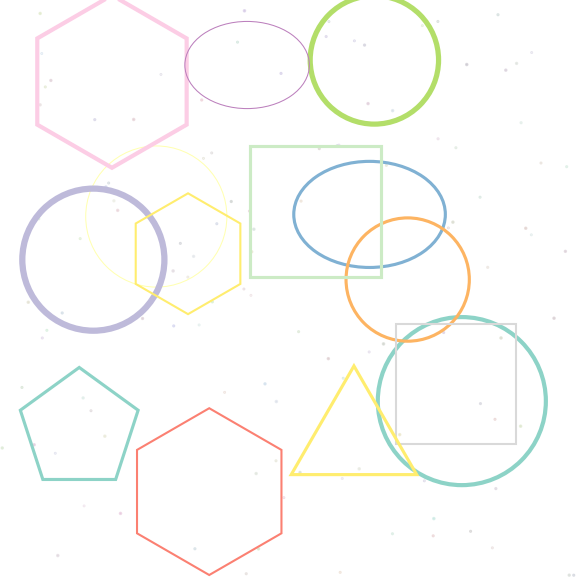[{"shape": "circle", "thickness": 2, "radius": 0.73, "center": [0.8, 0.305]}, {"shape": "pentagon", "thickness": 1.5, "radius": 0.54, "center": [0.137, 0.256]}, {"shape": "circle", "thickness": 0.5, "radius": 0.61, "center": [0.271, 0.624]}, {"shape": "circle", "thickness": 3, "radius": 0.62, "center": [0.162, 0.55]}, {"shape": "hexagon", "thickness": 1, "radius": 0.72, "center": [0.362, 0.148]}, {"shape": "oval", "thickness": 1.5, "radius": 0.66, "center": [0.64, 0.628]}, {"shape": "circle", "thickness": 1.5, "radius": 0.53, "center": [0.706, 0.515]}, {"shape": "circle", "thickness": 2.5, "radius": 0.56, "center": [0.648, 0.895]}, {"shape": "hexagon", "thickness": 2, "radius": 0.75, "center": [0.194, 0.858]}, {"shape": "square", "thickness": 1, "radius": 0.52, "center": [0.789, 0.334]}, {"shape": "oval", "thickness": 0.5, "radius": 0.54, "center": [0.428, 0.887]}, {"shape": "square", "thickness": 1.5, "radius": 0.57, "center": [0.547, 0.633]}, {"shape": "hexagon", "thickness": 1, "radius": 0.52, "center": [0.326, 0.56]}, {"shape": "triangle", "thickness": 1.5, "radius": 0.63, "center": [0.613, 0.24]}]